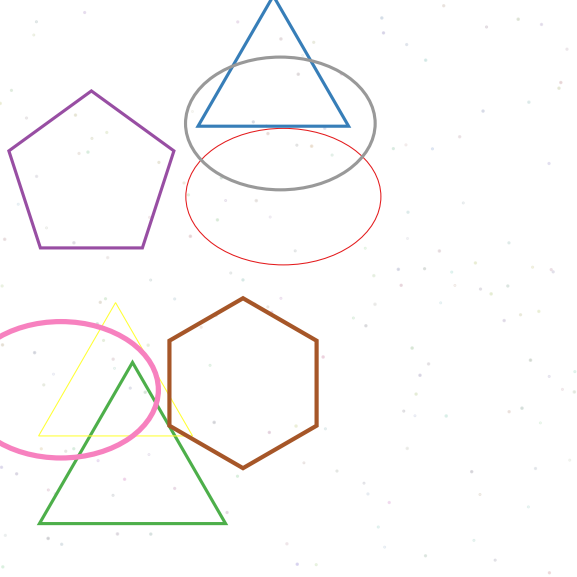[{"shape": "oval", "thickness": 0.5, "radius": 0.84, "center": [0.491, 0.659]}, {"shape": "triangle", "thickness": 1.5, "radius": 0.75, "center": [0.473, 0.856]}, {"shape": "triangle", "thickness": 1.5, "radius": 0.93, "center": [0.229, 0.186]}, {"shape": "pentagon", "thickness": 1.5, "radius": 0.75, "center": [0.158, 0.691]}, {"shape": "triangle", "thickness": 0.5, "radius": 0.77, "center": [0.2, 0.321]}, {"shape": "hexagon", "thickness": 2, "radius": 0.74, "center": [0.421, 0.336]}, {"shape": "oval", "thickness": 2.5, "radius": 0.84, "center": [0.106, 0.324]}, {"shape": "oval", "thickness": 1.5, "radius": 0.82, "center": [0.485, 0.785]}]